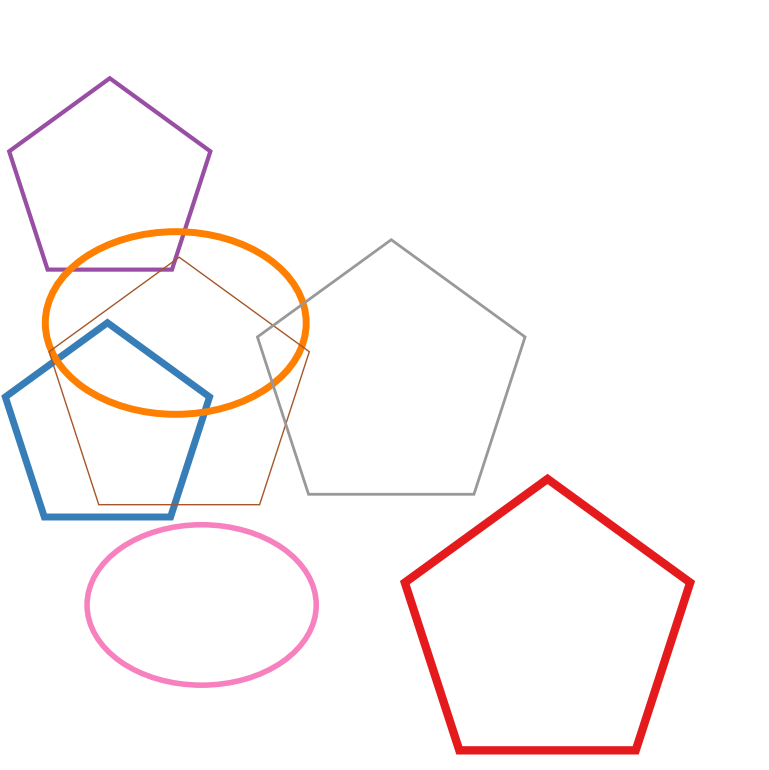[{"shape": "pentagon", "thickness": 3, "radius": 0.97, "center": [0.711, 0.183]}, {"shape": "pentagon", "thickness": 2.5, "radius": 0.7, "center": [0.14, 0.441]}, {"shape": "pentagon", "thickness": 1.5, "radius": 0.69, "center": [0.143, 0.761]}, {"shape": "oval", "thickness": 2.5, "radius": 0.85, "center": [0.228, 0.581]}, {"shape": "pentagon", "thickness": 0.5, "radius": 0.89, "center": [0.233, 0.488]}, {"shape": "oval", "thickness": 2, "radius": 0.74, "center": [0.262, 0.214]}, {"shape": "pentagon", "thickness": 1, "radius": 0.91, "center": [0.508, 0.506]}]